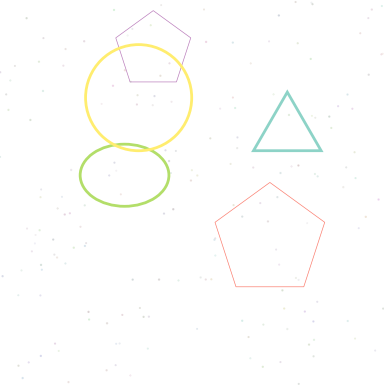[{"shape": "triangle", "thickness": 2, "radius": 0.51, "center": [0.746, 0.659]}, {"shape": "pentagon", "thickness": 0.5, "radius": 0.75, "center": [0.701, 0.376]}, {"shape": "oval", "thickness": 2, "radius": 0.58, "center": [0.323, 0.545]}, {"shape": "pentagon", "thickness": 0.5, "radius": 0.51, "center": [0.398, 0.87]}, {"shape": "circle", "thickness": 2, "radius": 0.69, "center": [0.36, 0.746]}]